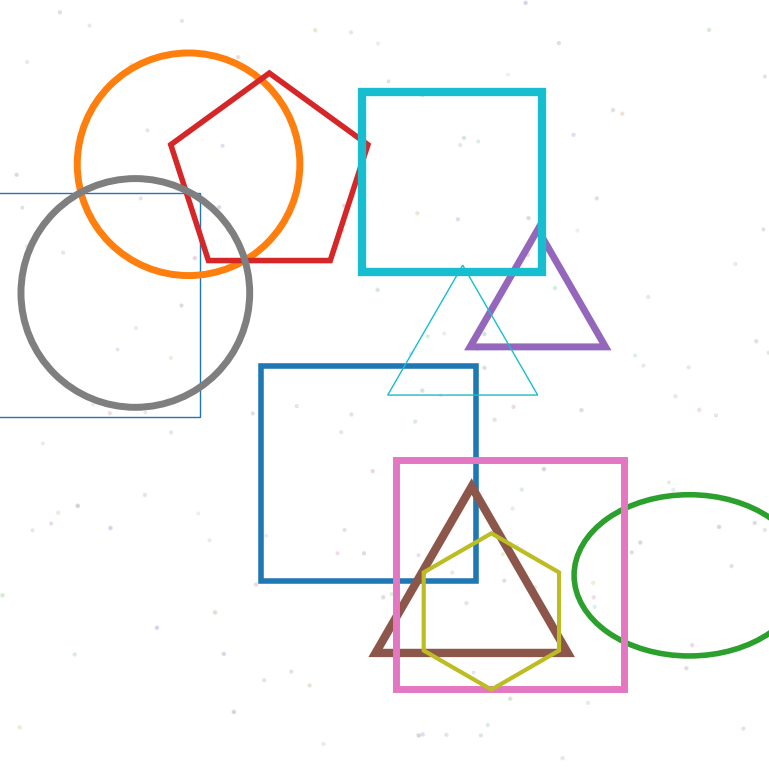[{"shape": "square", "thickness": 2, "radius": 0.7, "center": [0.479, 0.385]}, {"shape": "square", "thickness": 0.5, "radius": 0.73, "center": [0.114, 0.604]}, {"shape": "circle", "thickness": 2.5, "radius": 0.72, "center": [0.245, 0.787]}, {"shape": "oval", "thickness": 2, "radius": 0.75, "center": [0.895, 0.253]}, {"shape": "pentagon", "thickness": 2, "radius": 0.67, "center": [0.35, 0.771]}, {"shape": "triangle", "thickness": 2.5, "radius": 0.51, "center": [0.698, 0.6]}, {"shape": "triangle", "thickness": 3, "radius": 0.72, "center": [0.613, 0.224]}, {"shape": "square", "thickness": 2.5, "radius": 0.74, "center": [0.662, 0.254]}, {"shape": "circle", "thickness": 2.5, "radius": 0.74, "center": [0.176, 0.62]}, {"shape": "hexagon", "thickness": 1.5, "radius": 0.51, "center": [0.638, 0.206]}, {"shape": "triangle", "thickness": 0.5, "radius": 0.56, "center": [0.601, 0.543]}, {"shape": "square", "thickness": 3, "radius": 0.58, "center": [0.587, 0.764]}]